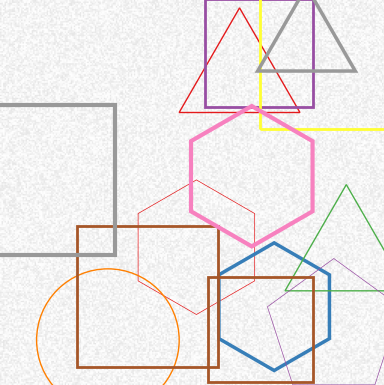[{"shape": "triangle", "thickness": 1, "radius": 0.91, "center": [0.622, 0.798]}, {"shape": "hexagon", "thickness": 0.5, "radius": 0.87, "center": [0.51, 0.358]}, {"shape": "hexagon", "thickness": 2.5, "radius": 0.83, "center": [0.712, 0.203]}, {"shape": "triangle", "thickness": 1, "radius": 0.92, "center": [0.9, 0.337]}, {"shape": "square", "thickness": 2, "radius": 0.7, "center": [0.674, 0.861]}, {"shape": "pentagon", "thickness": 0.5, "radius": 0.91, "center": [0.867, 0.147]}, {"shape": "circle", "thickness": 1, "radius": 0.93, "center": [0.28, 0.117]}, {"shape": "square", "thickness": 2, "radius": 0.87, "center": [0.848, 0.838]}, {"shape": "square", "thickness": 2, "radius": 0.92, "center": [0.383, 0.23]}, {"shape": "square", "thickness": 2, "radius": 0.68, "center": [0.677, 0.143]}, {"shape": "hexagon", "thickness": 3, "radius": 0.91, "center": [0.654, 0.542]}, {"shape": "square", "thickness": 3, "radius": 0.97, "center": [0.106, 0.533]}, {"shape": "triangle", "thickness": 2.5, "radius": 0.73, "center": [0.796, 0.889]}]